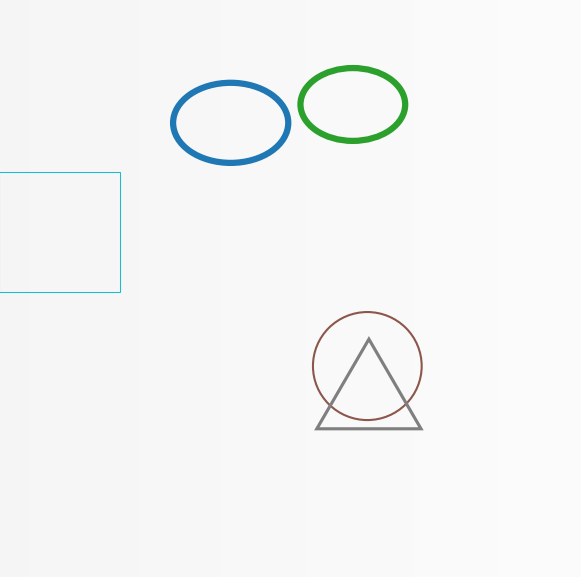[{"shape": "oval", "thickness": 3, "radius": 0.5, "center": [0.397, 0.786]}, {"shape": "oval", "thickness": 3, "radius": 0.45, "center": [0.607, 0.818]}, {"shape": "circle", "thickness": 1, "radius": 0.47, "center": [0.632, 0.365]}, {"shape": "triangle", "thickness": 1.5, "radius": 0.52, "center": [0.635, 0.308]}, {"shape": "square", "thickness": 0.5, "radius": 0.52, "center": [0.103, 0.597]}]